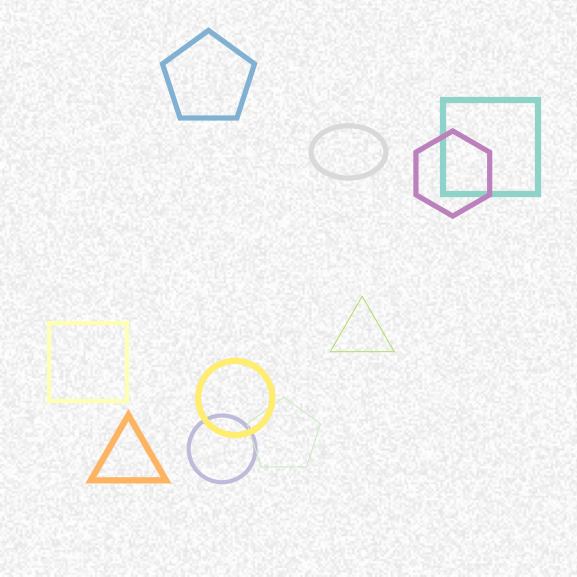[{"shape": "square", "thickness": 3, "radius": 0.41, "center": [0.849, 0.745]}, {"shape": "square", "thickness": 2, "radius": 0.34, "center": [0.152, 0.372]}, {"shape": "circle", "thickness": 2, "radius": 0.29, "center": [0.385, 0.222]}, {"shape": "pentagon", "thickness": 2.5, "radius": 0.42, "center": [0.361, 0.863]}, {"shape": "triangle", "thickness": 3, "radius": 0.38, "center": [0.222, 0.205]}, {"shape": "triangle", "thickness": 0.5, "radius": 0.32, "center": [0.627, 0.422]}, {"shape": "oval", "thickness": 2.5, "radius": 0.32, "center": [0.604, 0.736]}, {"shape": "hexagon", "thickness": 2.5, "radius": 0.37, "center": [0.784, 0.699]}, {"shape": "pentagon", "thickness": 0.5, "radius": 0.33, "center": [0.491, 0.245]}, {"shape": "circle", "thickness": 3, "radius": 0.32, "center": [0.407, 0.31]}]